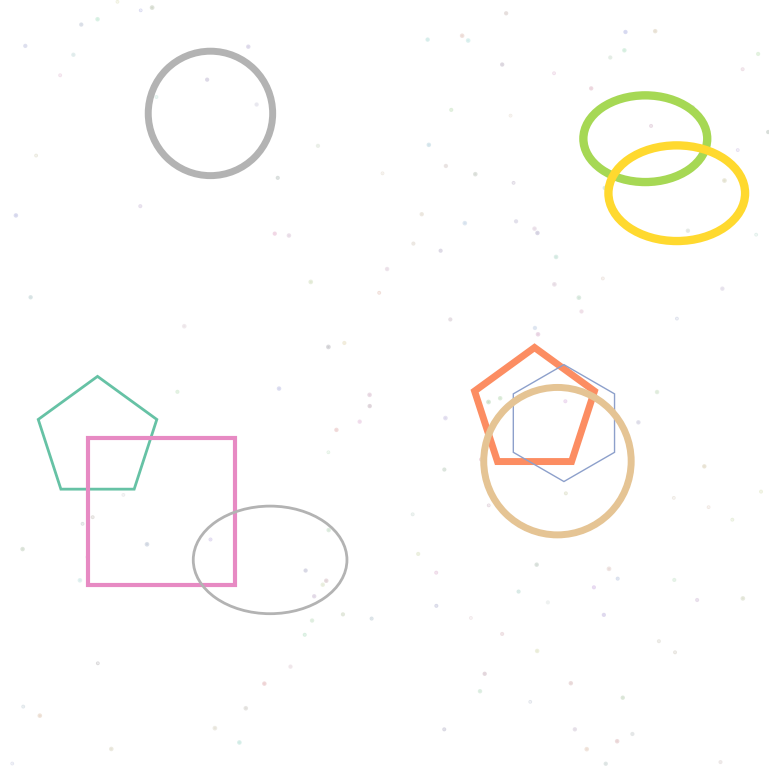[{"shape": "pentagon", "thickness": 1, "radius": 0.4, "center": [0.127, 0.43]}, {"shape": "pentagon", "thickness": 2.5, "radius": 0.41, "center": [0.694, 0.467]}, {"shape": "hexagon", "thickness": 0.5, "radius": 0.38, "center": [0.732, 0.451]}, {"shape": "square", "thickness": 1.5, "radius": 0.48, "center": [0.209, 0.335]}, {"shape": "oval", "thickness": 3, "radius": 0.4, "center": [0.838, 0.82]}, {"shape": "oval", "thickness": 3, "radius": 0.44, "center": [0.879, 0.749]}, {"shape": "circle", "thickness": 2.5, "radius": 0.48, "center": [0.724, 0.401]}, {"shape": "circle", "thickness": 2.5, "radius": 0.4, "center": [0.273, 0.853]}, {"shape": "oval", "thickness": 1, "radius": 0.5, "center": [0.351, 0.273]}]